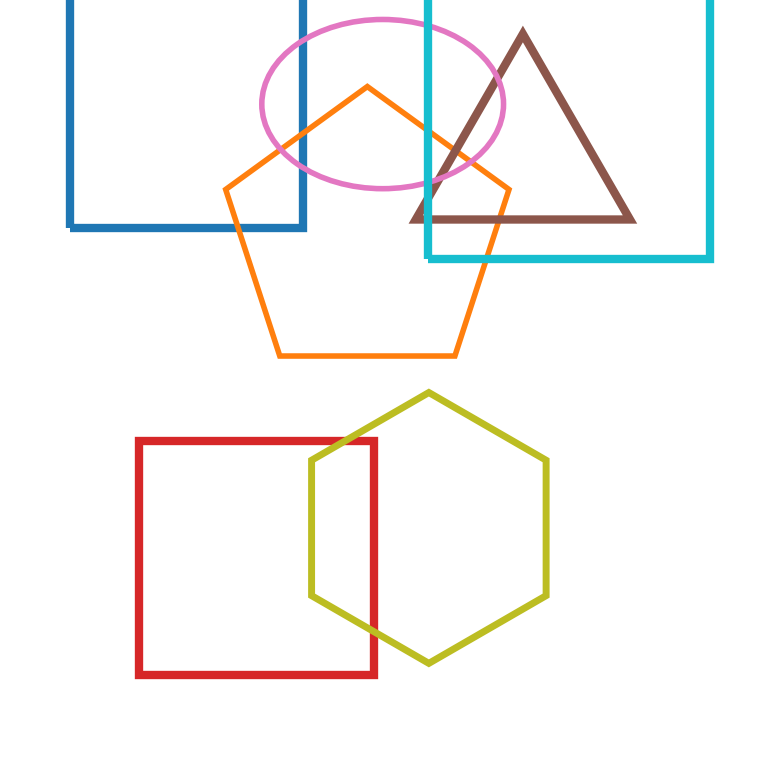[{"shape": "square", "thickness": 3, "radius": 0.76, "center": [0.242, 0.855]}, {"shape": "pentagon", "thickness": 2, "radius": 0.97, "center": [0.477, 0.694]}, {"shape": "square", "thickness": 3, "radius": 0.76, "center": [0.333, 0.275]}, {"shape": "triangle", "thickness": 3, "radius": 0.8, "center": [0.679, 0.795]}, {"shape": "oval", "thickness": 2, "radius": 0.78, "center": [0.497, 0.865]}, {"shape": "hexagon", "thickness": 2.5, "radius": 0.88, "center": [0.557, 0.314]}, {"shape": "square", "thickness": 3, "radius": 0.91, "center": [0.739, 0.846]}]